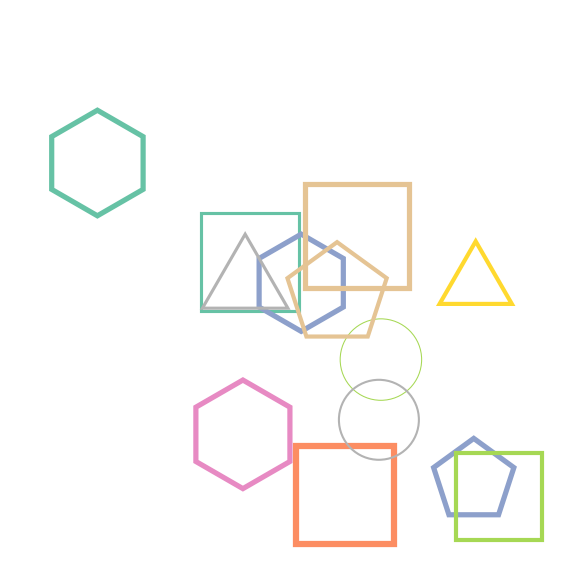[{"shape": "hexagon", "thickness": 2.5, "radius": 0.46, "center": [0.169, 0.717]}, {"shape": "square", "thickness": 1.5, "radius": 0.43, "center": [0.433, 0.545]}, {"shape": "square", "thickness": 3, "radius": 0.43, "center": [0.597, 0.142]}, {"shape": "hexagon", "thickness": 2.5, "radius": 0.42, "center": [0.522, 0.51]}, {"shape": "pentagon", "thickness": 2.5, "radius": 0.37, "center": [0.82, 0.167]}, {"shape": "hexagon", "thickness": 2.5, "radius": 0.47, "center": [0.421, 0.247]}, {"shape": "square", "thickness": 2, "radius": 0.37, "center": [0.864, 0.14]}, {"shape": "circle", "thickness": 0.5, "radius": 0.35, "center": [0.66, 0.376]}, {"shape": "triangle", "thickness": 2, "radius": 0.36, "center": [0.824, 0.509]}, {"shape": "pentagon", "thickness": 2, "radius": 0.45, "center": [0.584, 0.489]}, {"shape": "square", "thickness": 2.5, "radius": 0.45, "center": [0.618, 0.59]}, {"shape": "circle", "thickness": 1, "radius": 0.35, "center": [0.656, 0.272]}, {"shape": "triangle", "thickness": 1.5, "radius": 0.43, "center": [0.425, 0.508]}]